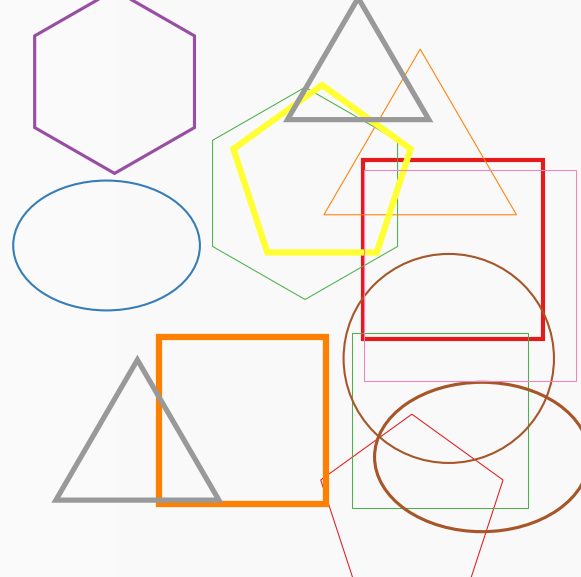[{"shape": "pentagon", "thickness": 0.5, "radius": 0.82, "center": [0.709, 0.117]}, {"shape": "square", "thickness": 2, "radius": 0.78, "center": [0.779, 0.567]}, {"shape": "oval", "thickness": 1, "radius": 0.8, "center": [0.183, 0.574]}, {"shape": "hexagon", "thickness": 0.5, "radius": 0.92, "center": [0.525, 0.664]}, {"shape": "square", "thickness": 0.5, "radius": 0.76, "center": [0.757, 0.271]}, {"shape": "hexagon", "thickness": 1.5, "radius": 0.79, "center": [0.197, 0.858]}, {"shape": "square", "thickness": 3, "radius": 0.72, "center": [0.417, 0.271]}, {"shape": "triangle", "thickness": 0.5, "radius": 0.96, "center": [0.723, 0.723]}, {"shape": "pentagon", "thickness": 3, "radius": 0.8, "center": [0.554, 0.692]}, {"shape": "oval", "thickness": 1.5, "radius": 0.92, "center": [0.829, 0.208]}, {"shape": "circle", "thickness": 1, "radius": 0.9, "center": [0.772, 0.378]}, {"shape": "square", "thickness": 0.5, "radius": 0.91, "center": [0.808, 0.522]}, {"shape": "triangle", "thickness": 2.5, "radius": 0.81, "center": [0.236, 0.214]}, {"shape": "triangle", "thickness": 2.5, "radius": 0.7, "center": [0.616, 0.862]}]